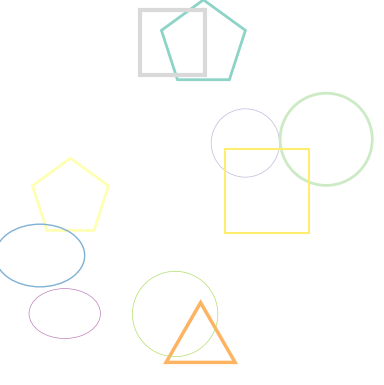[{"shape": "pentagon", "thickness": 2, "radius": 0.57, "center": [0.528, 0.886]}, {"shape": "pentagon", "thickness": 2, "radius": 0.52, "center": [0.183, 0.485]}, {"shape": "circle", "thickness": 0.5, "radius": 0.44, "center": [0.637, 0.629]}, {"shape": "oval", "thickness": 1, "radius": 0.58, "center": [0.104, 0.336]}, {"shape": "triangle", "thickness": 2.5, "radius": 0.52, "center": [0.521, 0.11]}, {"shape": "circle", "thickness": 0.5, "radius": 0.55, "center": [0.455, 0.184]}, {"shape": "square", "thickness": 3, "radius": 0.42, "center": [0.449, 0.891]}, {"shape": "oval", "thickness": 0.5, "radius": 0.46, "center": [0.168, 0.186]}, {"shape": "circle", "thickness": 2, "radius": 0.6, "center": [0.847, 0.638]}, {"shape": "square", "thickness": 1.5, "radius": 0.55, "center": [0.694, 0.504]}]